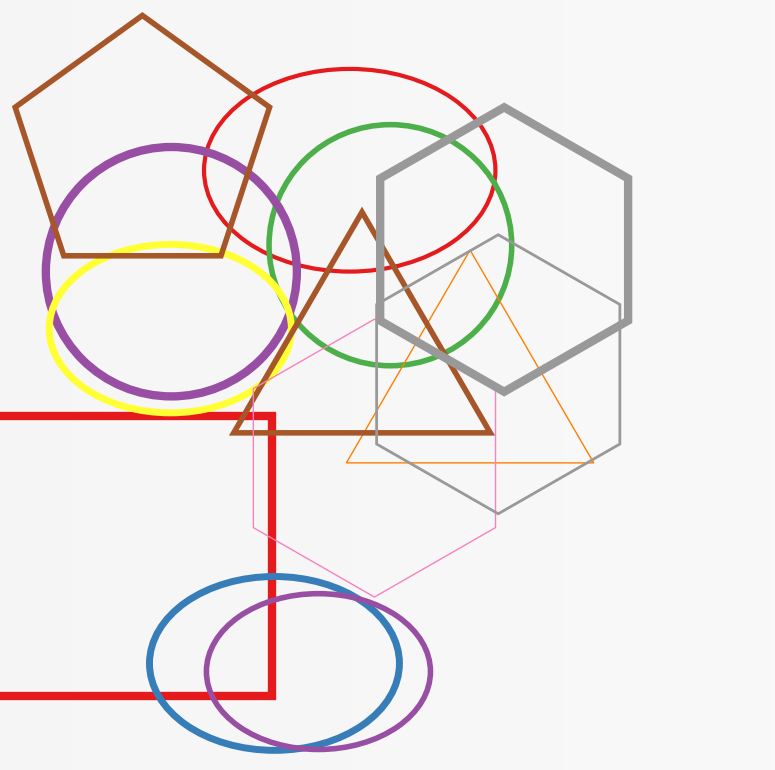[{"shape": "square", "thickness": 3, "radius": 0.91, "center": [0.169, 0.278]}, {"shape": "oval", "thickness": 1.5, "radius": 0.94, "center": [0.451, 0.779]}, {"shape": "oval", "thickness": 2.5, "radius": 0.81, "center": [0.354, 0.138]}, {"shape": "circle", "thickness": 2, "radius": 0.78, "center": [0.504, 0.682]}, {"shape": "oval", "thickness": 2, "radius": 0.72, "center": [0.411, 0.128]}, {"shape": "circle", "thickness": 3, "radius": 0.81, "center": [0.221, 0.647]}, {"shape": "triangle", "thickness": 0.5, "radius": 0.92, "center": [0.607, 0.491]}, {"shape": "oval", "thickness": 2.5, "radius": 0.78, "center": [0.22, 0.573]}, {"shape": "triangle", "thickness": 2, "radius": 0.96, "center": [0.467, 0.533]}, {"shape": "pentagon", "thickness": 2, "radius": 0.86, "center": [0.184, 0.807]}, {"shape": "hexagon", "thickness": 0.5, "radius": 0.9, "center": [0.483, 0.405]}, {"shape": "hexagon", "thickness": 3, "radius": 0.92, "center": [0.651, 0.676]}, {"shape": "hexagon", "thickness": 1, "radius": 0.91, "center": [0.643, 0.514]}]